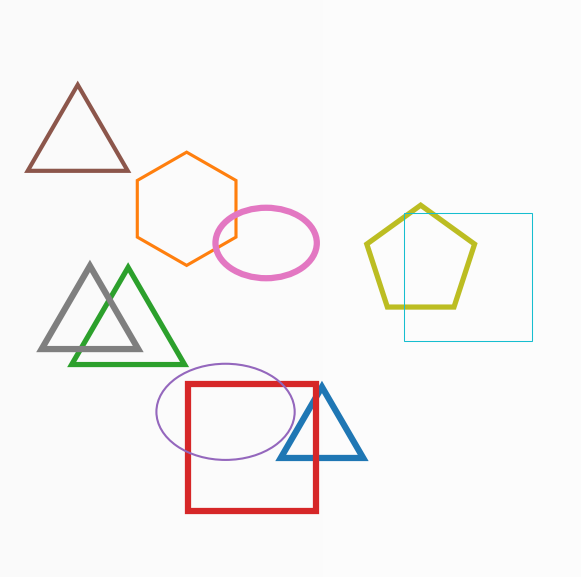[{"shape": "triangle", "thickness": 3, "radius": 0.41, "center": [0.554, 0.247]}, {"shape": "hexagon", "thickness": 1.5, "radius": 0.49, "center": [0.321, 0.638]}, {"shape": "triangle", "thickness": 2.5, "radius": 0.56, "center": [0.22, 0.424]}, {"shape": "square", "thickness": 3, "radius": 0.55, "center": [0.433, 0.224]}, {"shape": "oval", "thickness": 1, "radius": 0.59, "center": [0.388, 0.286]}, {"shape": "triangle", "thickness": 2, "radius": 0.5, "center": [0.134, 0.753]}, {"shape": "oval", "thickness": 3, "radius": 0.44, "center": [0.458, 0.578]}, {"shape": "triangle", "thickness": 3, "radius": 0.48, "center": [0.155, 0.443]}, {"shape": "pentagon", "thickness": 2.5, "radius": 0.49, "center": [0.724, 0.546]}, {"shape": "square", "thickness": 0.5, "radius": 0.55, "center": [0.805, 0.519]}]